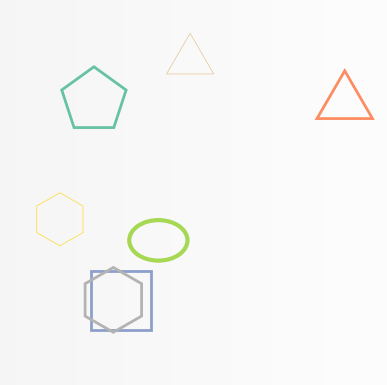[{"shape": "pentagon", "thickness": 2, "radius": 0.44, "center": [0.242, 0.739]}, {"shape": "triangle", "thickness": 2, "radius": 0.41, "center": [0.89, 0.733]}, {"shape": "square", "thickness": 2, "radius": 0.38, "center": [0.313, 0.219]}, {"shape": "oval", "thickness": 3, "radius": 0.38, "center": [0.409, 0.376]}, {"shape": "hexagon", "thickness": 0.5, "radius": 0.34, "center": [0.154, 0.43]}, {"shape": "triangle", "thickness": 0.5, "radius": 0.35, "center": [0.491, 0.843]}, {"shape": "hexagon", "thickness": 2, "radius": 0.42, "center": [0.292, 0.221]}]